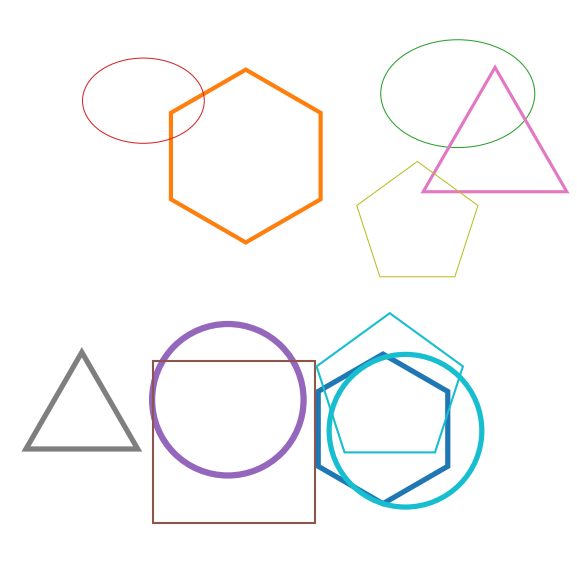[{"shape": "hexagon", "thickness": 2.5, "radius": 0.65, "center": [0.663, 0.256]}, {"shape": "hexagon", "thickness": 2, "radius": 0.75, "center": [0.426, 0.729]}, {"shape": "oval", "thickness": 0.5, "radius": 0.67, "center": [0.793, 0.837]}, {"shape": "oval", "thickness": 0.5, "radius": 0.53, "center": [0.248, 0.825]}, {"shape": "circle", "thickness": 3, "radius": 0.66, "center": [0.395, 0.307]}, {"shape": "square", "thickness": 1, "radius": 0.7, "center": [0.405, 0.234]}, {"shape": "triangle", "thickness": 1.5, "radius": 0.72, "center": [0.857, 0.739]}, {"shape": "triangle", "thickness": 2.5, "radius": 0.56, "center": [0.142, 0.278]}, {"shape": "pentagon", "thickness": 0.5, "radius": 0.55, "center": [0.723, 0.609]}, {"shape": "circle", "thickness": 2.5, "radius": 0.66, "center": [0.702, 0.253]}, {"shape": "pentagon", "thickness": 1, "radius": 0.67, "center": [0.675, 0.324]}]